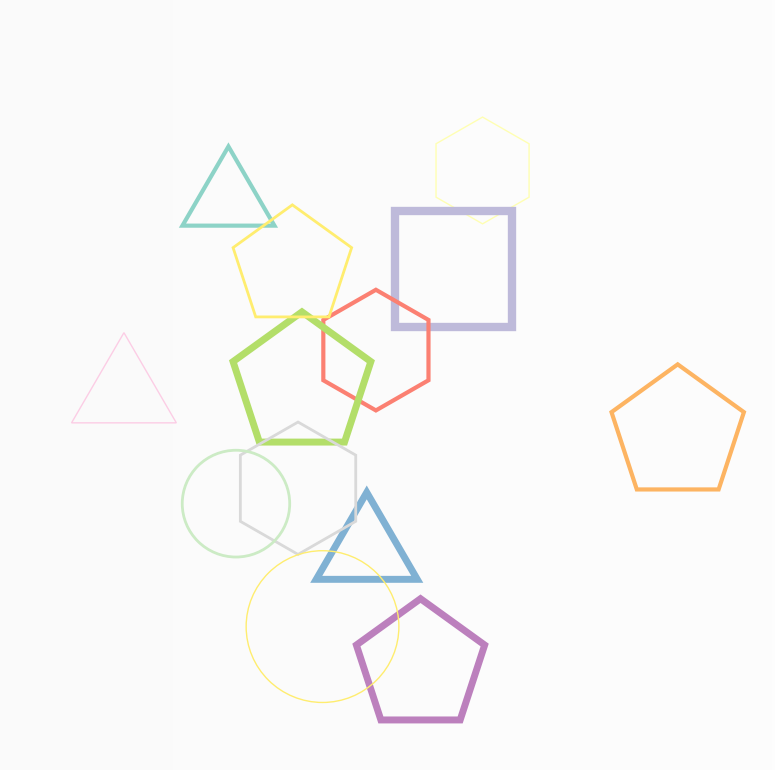[{"shape": "triangle", "thickness": 1.5, "radius": 0.34, "center": [0.295, 0.741]}, {"shape": "hexagon", "thickness": 0.5, "radius": 0.35, "center": [0.623, 0.779]}, {"shape": "square", "thickness": 3, "radius": 0.38, "center": [0.585, 0.651]}, {"shape": "hexagon", "thickness": 1.5, "radius": 0.39, "center": [0.485, 0.545]}, {"shape": "triangle", "thickness": 2.5, "radius": 0.38, "center": [0.473, 0.285]}, {"shape": "pentagon", "thickness": 1.5, "radius": 0.45, "center": [0.874, 0.437]}, {"shape": "pentagon", "thickness": 2.5, "radius": 0.47, "center": [0.39, 0.501]}, {"shape": "triangle", "thickness": 0.5, "radius": 0.39, "center": [0.16, 0.49]}, {"shape": "hexagon", "thickness": 1, "radius": 0.43, "center": [0.385, 0.366]}, {"shape": "pentagon", "thickness": 2.5, "radius": 0.44, "center": [0.543, 0.135]}, {"shape": "circle", "thickness": 1, "radius": 0.35, "center": [0.304, 0.346]}, {"shape": "circle", "thickness": 0.5, "radius": 0.49, "center": [0.416, 0.186]}, {"shape": "pentagon", "thickness": 1, "radius": 0.4, "center": [0.377, 0.654]}]